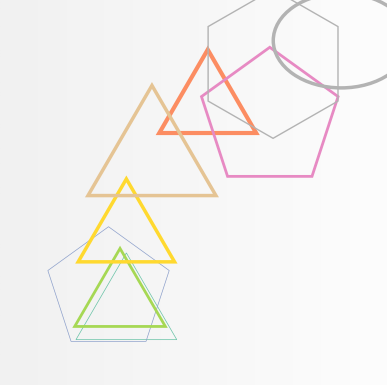[{"shape": "triangle", "thickness": 0.5, "radius": 0.75, "center": [0.326, 0.193]}, {"shape": "triangle", "thickness": 3, "radius": 0.72, "center": [0.536, 0.727]}, {"shape": "pentagon", "thickness": 0.5, "radius": 0.82, "center": [0.28, 0.246]}, {"shape": "pentagon", "thickness": 2, "radius": 0.93, "center": [0.696, 0.692]}, {"shape": "triangle", "thickness": 2, "radius": 0.68, "center": [0.31, 0.22]}, {"shape": "triangle", "thickness": 2.5, "radius": 0.72, "center": [0.326, 0.392]}, {"shape": "triangle", "thickness": 2.5, "radius": 0.95, "center": [0.392, 0.587]}, {"shape": "hexagon", "thickness": 1, "radius": 0.97, "center": [0.705, 0.834]}, {"shape": "oval", "thickness": 2.5, "radius": 0.88, "center": [0.881, 0.895]}]